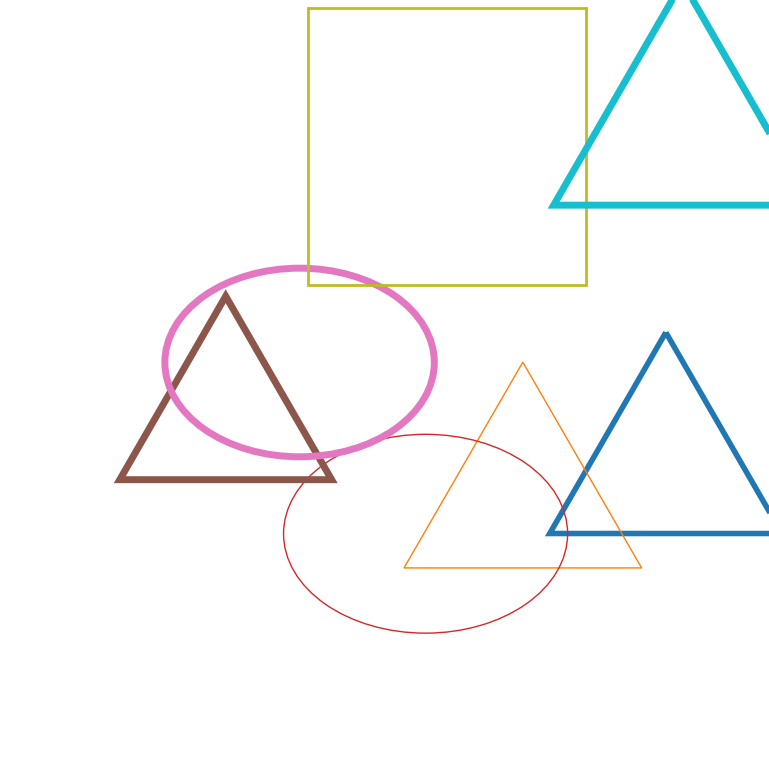[{"shape": "triangle", "thickness": 2, "radius": 0.87, "center": [0.865, 0.394]}, {"shape": "triangle", "thickness": 0.5, "radius": 0.89, "center": [0.679, 0.352]}, {"shape": "oval", "thickness": 0.5, "radius": 0.92, "center": [0.553, 0.307]}, {"shape": "triangle", "thickness": 2.5, "radius": 0.79, "center": [0.293, 0.456]}, {"shape": "oval", "thickness": 2.5, "radius": 0.87, "center": [0.389, 0.529]}, {"shape": "square", "thickness": 1, "radius": 0.9, "center": [0.581, 0.81]}, {"shape": "triangle", "thickness": 2.5, "radius": 0.97, "center": [0.886, 0.83]}]